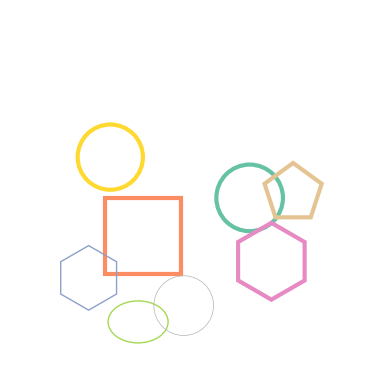[{"shape": "circle", "thickness": 3, "radius": 0.43, "center": [0.648, 0.486]}, {"shape": "square", "thickness": 3, "radius": 0.49, "center": [0.371, 0.386]}, {"shape": "hexagon", "thickness": 1, "radius": 0.42, "center": [0.23, 0.278]}, {"shape": "hexagon", "thickness": 3, "radius": 0.5, "center": [0.705, 0.321]}, {"shape": "oval", "thickness": 1, "radius": 0.39, "center": [0.359, 0.164]}, {"shape": "circle", "thickness": 3, "radius": 0.42, "center": [0.286, 0.592]}, {"shape": "pentagon", "thickness": 3, "radius": 0.39, "center": [0.761, 0.499]}, {"shape": "circle", "thickness": 0.5, "radius": 0.39, "center": [0.477, 0.206]}]